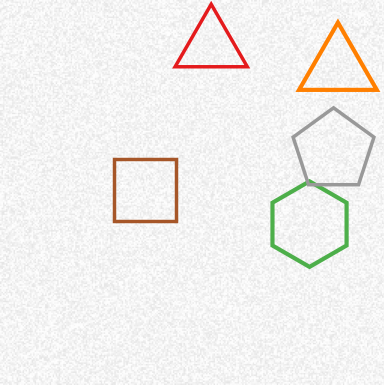[{"shape": "triangle", "thickness": 2.5, "radius": 0.54, "center": [0.549, 0.881]}, {"shape": "hexagon", "thickness": 3, "radius": 0.56, "center": [0.804, 0.418]}, {"shape": "triangle", "thickness": 3, "radius": 0.58, "center": [0.878, 0.825]}, {"shape": "square", "thickness": 2.5, "radius": 0.4, "center": [0.377, 0.506]}, {"shape": "pentagon", "thickness": 2.5, "radius": 0.55, "center": [0.866, 0.61]}]